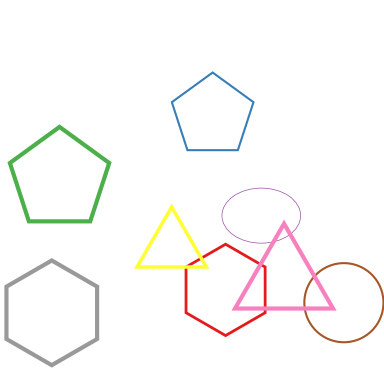[{"shape": "hexagon", "thickness": 2, "radius": 0.59, "center": [0.586, 0.247]}, {"shape": "pentagon", "thickness": 1.5, "radius": 0.56, "center": [0.552, 0.7]}, {"shape": "pentagon", "thickness": 3, "radius": 0.68, "center": [0.155, 0.535]}, {"shape": "oval", "thickness": 0.5, "radius": 0.51, "center": [0.679, 0.44]}, {"shape": "triangle", "thickness": 2.5, "radius": 0.52, "center": [0.446, 0.358]}, {"shape": "circle", "thickness": 1.5, "radius": 0.51, "center": [0.893, 0.214]}, {"shape": "triangle", "thickness": 3, "radius": 0.73, "center": [0.738, 0.272]}, {"shape": "hexagon", "thickness": 3, "radius": 0.68, "center": [0.134, 0.187]}]